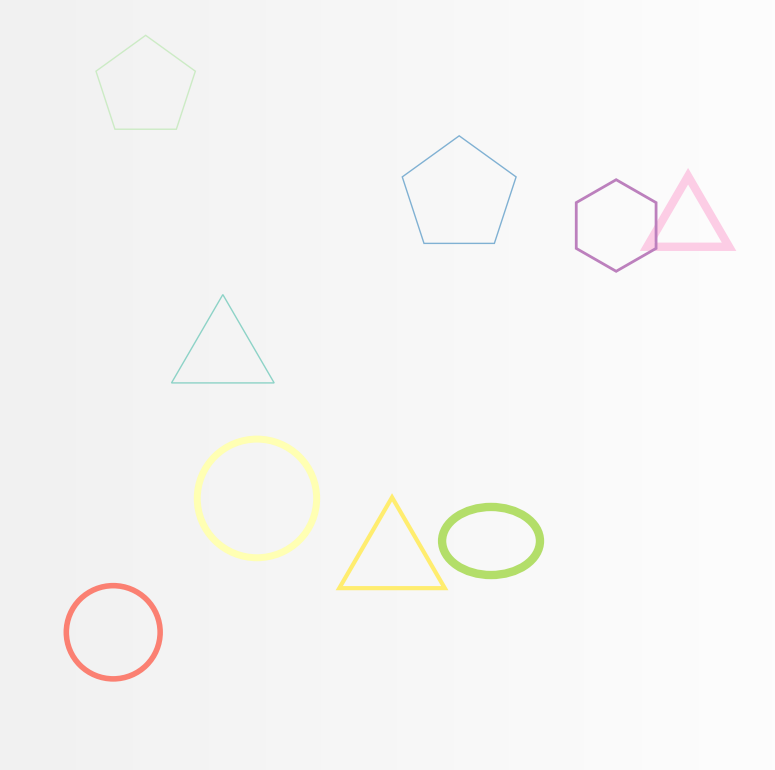[{"shape": "triangle", "thickness": 0.5, "radius": 0.38, "center": [0.288, 0.541]}, {"shape": "circle", "thickness": 2.5, "radius": 0.39, "center": [0.332, 0.353]}, {"shape": "circle", "thickness": 2, "radius": 0.3, "center": [0.146, 0.179]}, {"shape": "pentagon", "thickness": 0.5, "radius": 0.39, "center": [0.592, 0.746]}, {"shape": "oval", "thickness": 3, "radius": 0.32, "center": [0.634, 0.297]}, {"shape": "triangle", "thickness": 3, "radius": 0.31, "center": [0.888, 0.71]}, {"shape": "hexagon", "thickness": 1, "radius": 0.3, "center": [0.795, 0.707]}, {"shape": "pentagon", "thickness": 0.5, "radius": 0.34, "center": [0.188, 0.887]}, {"shape": "triangle", "thickness": 1.5, "radius": 0.39, "center": [0.506, 0.275]}]